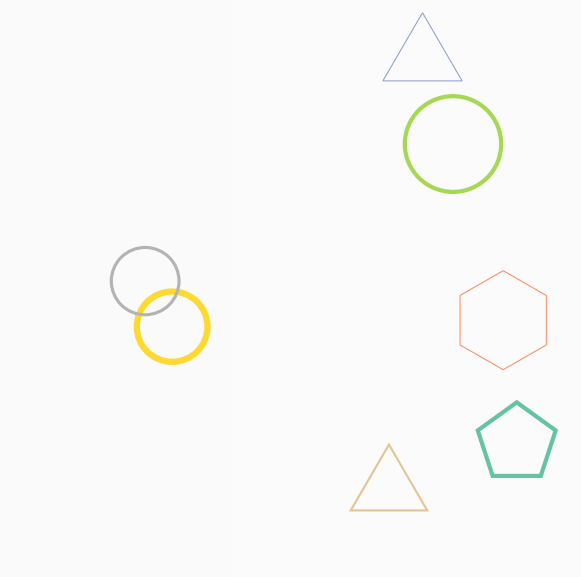[{"shape": "pentagon", "thickness": 2, "radius": 0.35, "center": [0.889, 0.232]}, {"shape": "hexagon", "thickness": 0.5, "radius": 0.43, "center": [0.866, 0.445]}, {"shape": "triangle", "thickness": 0.5, "radius": 0.39, "center": [0.727, 0.898]}, {"shape": "circle", "thickness": 2, "radius": 0.41, "center": [0.779, 0.75]}, {"shape": "circle", "thickness": 3, "radius": 0.3, "center": [0.296, 0.433]}, {"shape": "triangle", "thickness": 1, "radius": 0.38, "center": [0.669, 0.153]}, {"shape": "circle", "thickness": 1.5, "radius": 0.29, "center": [0.25, 0.512]}]